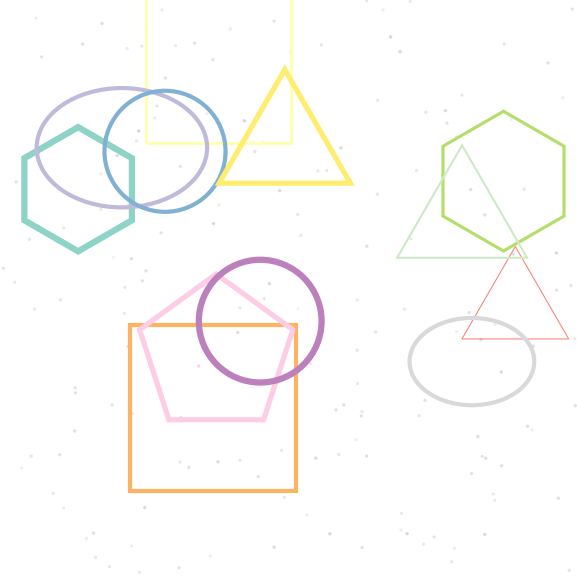[{"shape": "hexagon", "thickness": 3, "radius": 0.54, "center": [0.135, 0.671]}, {"shape": "square", "thickness": 1.5, "radius": 0.63, "center": [0.379, 0.877]}, {"shape": "oval", "thickness": 2, "radius": 0.74, "center": [0.211, 0.743]}, {"shape": "triangle", "thickness": 0.5, "radius": 0.53, "center": [0.892, 0.466]}, {"shape": "circle", "thickness": 2, "radius": 0.52, "center": [0.286, 0.737]}, {"shape": "square", "thickness": 2, "radius": 0.72, "center": [0.37, 0.292]}, {"shape": "hexagon", "thickness": 1.5, "radius": 0.6, "center": [0.872, 0.685]}, {"shape": "pentagon", "thickness": 2.5, "radius": 0.7, "center": [0.374, 0.385]}, {"shape": "oval", "thickness": 2, "radius": 0.54, "center": [0.817, 0.373]}, {"shape": "circle", "thickness": 3, "radius": 0.53, "center": [0.451, 0.443]}, {"shape": "triangle", "thickness": 1, "radius": 0.65, "center": [0.8, 0.618]}, {"shape": "triangle", "thickness": 2.5, "radius": 0.66, "center": [0.493, 0.748]}]